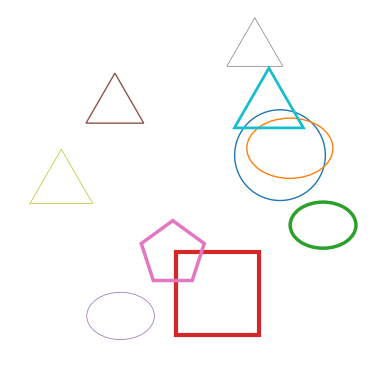[{"shape": "circle", "thickness": 1, "radius": 0.59, "center": [0.727, 0.597]}, {"shape": "oval", "thickness": 1, "radius": 0.56, "center": [0.753, 0.615]}, {"shape": "oval", "thickness": 2.5, "radius": 0.43, "center": [0.839, 0.415]}, {"shape": "square", "thickness": 3, "radius": 0.54, "center": [0.565, 0.239]}, {"shape": "oval", "thickness": 0.5, "radius": 0.44, "center": [0.313, 0.179]}, {"shape": "triangle", "thickness": 1, "radius": 0.43, "center": [0.298, 0.723]}, {"shape": "pentagon", "thickness": 2.5, "radius": 0.43, "center": [0.449, 0.341]}, {"shape": "triangle", "thickness": 0.5, "radius": 0.42, "center": [0.662, 0.87]}, {"shape": "triangle", "thickness": 0.5, "radius": 0.47, "center": [0.159, 0.518]}, {"shape": "triangle", "thickness": 2, "radius": 0.52, "center": [0.698, 0.72]}]